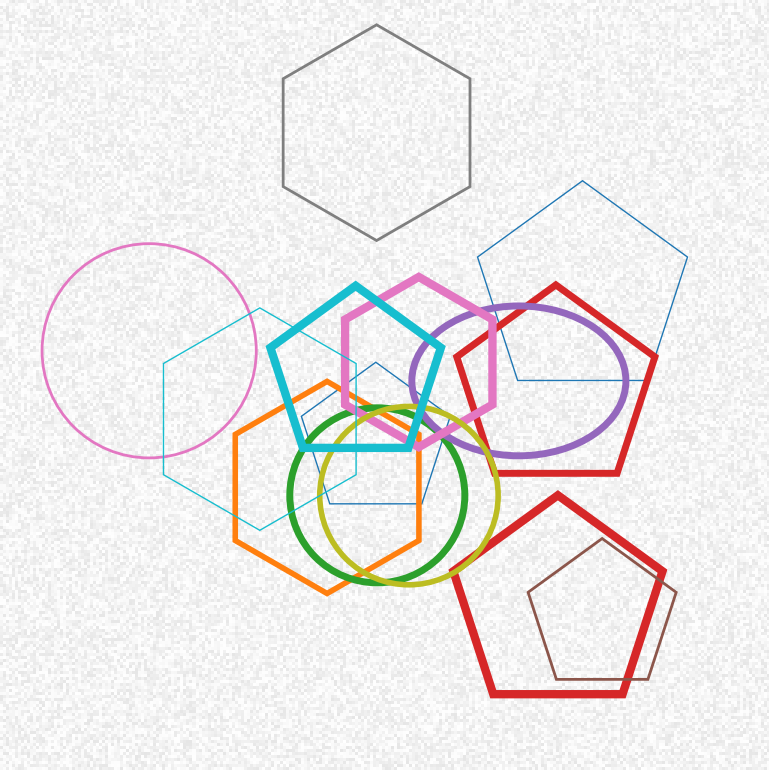[{"shape": "pentagon", "thickness": 0.5, "radius": 0.72, "center": [0.757, 0.622]}, {"shape": "pentagon", "thickness": 0.5, "radius": 0.51, "center": [0.488, 0.428]}, {"shape": "hexagon", "thickness": 2, "radius": 0.69, "center": [0.425, 0.367]}, {"shape": "circle", "thickness": 2.5, "radius": 0.57, "center": [0.49, 0.357]}, {"shape": "pentagon", "thickness": 3, "radius": 0.71, "center": [0.725, 0.214]}, {"shape": "pentagon", "thickness": 2.5, "radius": 0.68, "center": [0.722, 0.495]}, {"shape": "oval", "thickness": 2.5, "radius": 0.7, "center": [0.674, 0.505]}, {"shape": "pentagon", "thickness": 1, "radius": 0.51, "center": [0.782, 0.2]}, {"shape": "circle", "thickness": 1, "radius": 0.7, "center": [0.194, 0.544]}, {"shape": "hexagon", "thickness": 3, "radius": 0.55, "center": [0.544, 0.53]}, {"shape": "hexagon", "thickness": 1, "radius": 0.7, "center": [0.489, 0.828]}, {"shape": "circle", "thickness": 2, "radius": 0.58, "center": [0.531, 0.356]}, {"shape": "hexagon", "thickness": 0.5, "radius": 0.72, "center": [0.337, 0.456]}, {"shape": "pentagon", "thickness": 3, "radius": 0.58, "center": [0.462, 0.513]}]